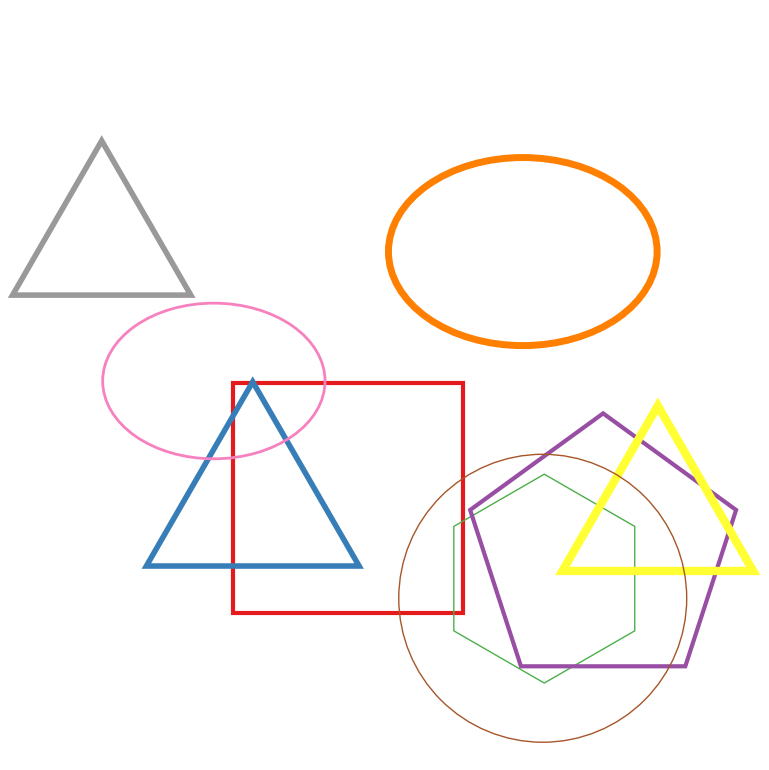[{"shape": "square", "thickness": 1.5, "radius": 0.75, "center": [0.452, 0.353]}, {"shape": "triangle", "thickness": 2, "radius": 0.8, "center": [0.328, 0.345]}, {"shape": "hexagon", "thickness": 0.5, "radius": 0.68, "center": [0.707, 0.249]}, {"shape": "pentagon", "thickness": 1.5, "radius": 0.91, "center": [0.783, 0.282]}, {"shape": "oval", "thickness": 2.5, "radius": 0.87, "center": [0.679, 0.673]}, {"shape": "triangle", "thickness": 3, "radius": 0.72, "center": [0.854, 0.33]}, {"shape": "circle", "thickness": 0.5, "radius": 0.93, "center": [0.705, 0.223]}, {"shape": "oval", "thickness": 1, "radius": 0.72, "center": [0.278, 0.505]}, {"shape": "triangle", "thickness": 2, "radius": 0.67, "center": [0.132, 0.684]}]